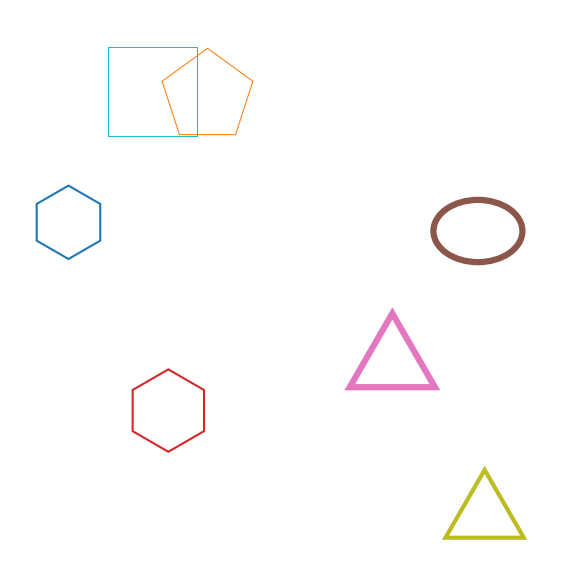[{"shape": "hexagon", "thickness": 1, "radius": 0.32, "center": [0.119, 0.614]}, {"shape": "pentagon", "thickness": 0.5, "radius": 0.41, "center": [0.359, 0.833]}, {"shape": "hexagon", "thickness": 1, "radius": 0.36, "center": [0.291, 0.288]}, {"shape": "oval", "thickness": 3, "radius": 0.39, "center": [0.828, 0.599]}, {"shape": "triangle", "thickness": 3, "radius": 0.43, "center": [0.679, 0.371]}, {"shape": "triangle", "thickness": 2, "radius": 0.39, "center": [0.839, 0.107]}, {"shape": "square", "thickness": 0.5, "radius": 0.39, "center": [0.265, 0.841]}]